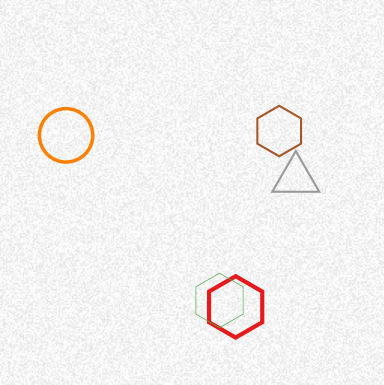[{"shape": "hexagon", "thickness": 3, "radius": 0.4, "center": [0.612, 0.203]}, {"shape": "hexagon", "thickness": 0.5, "radius": 0.35, "center": [0.57, 0.22]}, {"shape": "circle", "thickness": 2.5, "radius": 0.35, "center": [0.172, 0.648]}, {"shape": "hexagon", "thickness": 1.5, "radius": 0.33, "center": [0.725, 0.66]}, {"shape": "triangle", "thickness": 1.5, "radius": 0.35, "center": [0.768, 0.537]}]